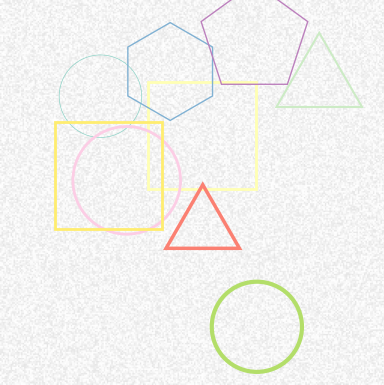[{"shape": "circle", "thickness": 0.5, "radius": 0.54, "center": [0.261, 0.75]}, {"shape": "square", "thickness": 2, "radius": 0.7, "center": [0.525, 0.648]}, {"shape": "triangle", "thickness": 2.5, "radius": 0.55, "center": [0.527, 0.41]}, {"shape": "hexagon", "thickness": 1, "radius": 0.64, "center": [0.442, 0.814]}, {"shape": "circle", "thickness": 3, "radius": 0.59, "center": [0.667, 0.151]}, {"shape": "circle", "thickness": 2, "radius": 0.7, "center": [0.329, 0.532]}, {"shape": "pentagon", "thickness": 1, "radius": 0.73, "center": [0.661, 0.899]}, {"shape": "triangle", "thickness": 1.5, "radius": 0.64, "center": [0.829, 0.786]}, {"shape": "square", "thickness": 2, "radius": 0.7, "center": [0.283, 0.544]}]